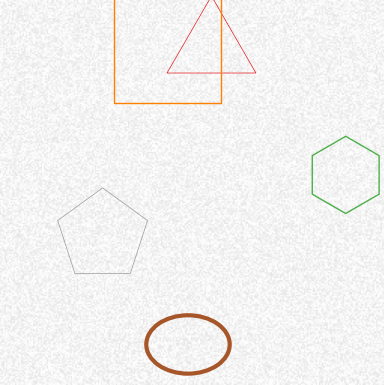[{"shape": "triangle", "thickness": 0.5, "radius": 0.67, "center": [0.549, 0.877]}, {"shape": "hexagon", "thickness": 1, "radius": 0.5, "center": [0.898, 0.546]}, {"shape": "square", "thickness": 1, "radius": 0.7, "center": [0.435, 0.871]}, {"shape": "oval", "thickness": 3, "radius": 0.54, "center": [0.488, 0.105]}, {"shape": "pentagon", "thickness": 0.5, "radius": 0.61, "center": [0.266, 0.389]}]